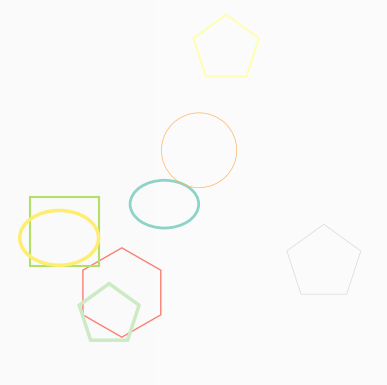[{"shape": "oval", "thickness": 2, "radius": 0.44, "center": [0.424, 0.47]}, {"shape": "pentagon", "thickness": 1.5, "radius": 0.44, "center": [0.584, 0.873]}, {"shape": "hexagon", "thickness": 1, "radius": 0.58, "center": [0.314, 0.24]}, {"shape": "circle", "thickness": 0.5, "radius": 0.49, "center": [0.514, 0.61]}, {"shape": "square", "thickness": 1.5, "radius": 0.45, "center": [0.166, 0.399]}, {"shape": "pentagon", "thickness": 0.5, "radius": 0.5, "center": [0.836, 0.317]}, {"shape": "pentagon", "thickness": 2.5, "radius": 0.41, "center": [0.282, 0.182]}, {"shape": "oval", "thickness": 2.5, "radius": 0.51, "center": [0.153, 0.382]}]